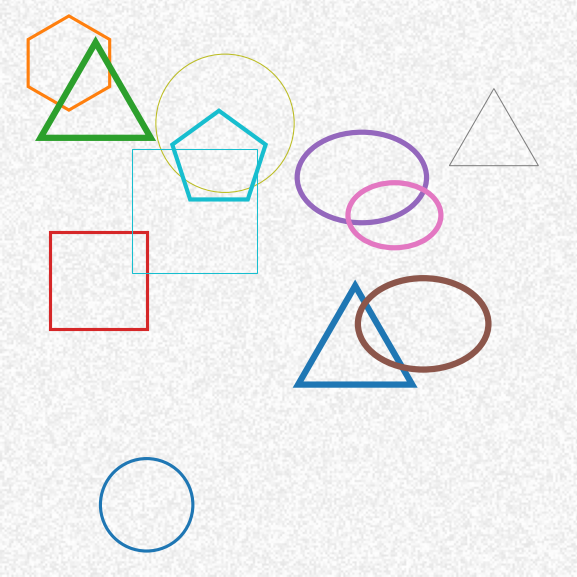[{"shape": "circle", "thickness": 1.5, "radius": 0.4, "center": [0.254, 0.125]}, {"shape": "triangle", "thickness": 3, "radius": 0.57, "center": [0.615, 0.39]}, {"shape": "hexagon", "thickness": 1.5, "radius": 0.41, "center": [0.119, 0.89]}, {"shape": "triangle", "thickness": 3, "radius": 0.55, "center": [0.166, 0.816]}, {"shape": "square", "thickness": 1.5, "radius": 0.42, "center": [0.171, 0.513]}, {"shape": "oval", "thickness": 2.5, "radius": 0.56, "center": [0.627, 0.692]}, {"shape": "oval", "thickness": 3, "radius": 0.57, "center": [0.733, 0.438]}, {"shape": "oval", "thickness": 2.5, "radius": 0.4, "center": [0.683, 0.626]}, {"shape": "triangle", "thickness": 0.5, "radius": 0.45, "center": [0.855, 0.757]}, {"shape": "circle", "thickness": 0.5, "radius": 0.6, "center": [0.39, 0.786]}, {"shape": "square", "thickness": 0.5, "radius": 0.54, "center": [0.337, 0.634]}, {"shape": "pentagon", "thickness": 2, "radius": 0.42, "center": [0.379, 0.722]}]